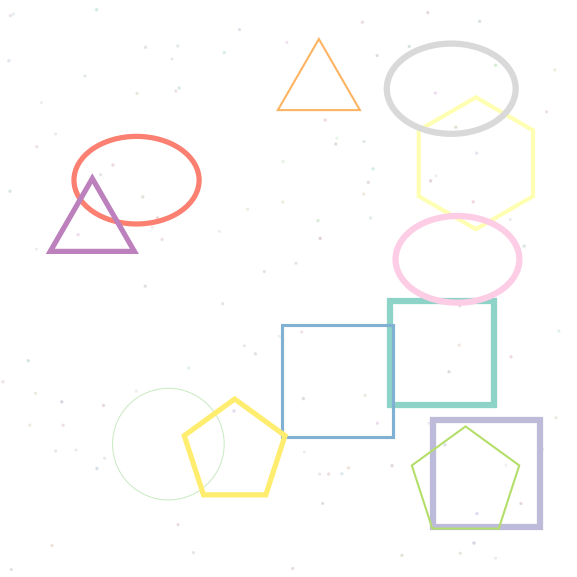[{"shape": "square", "thickness": 3, "radius": 0.45, "center": [0.766, 0.388]}, {"shape": "hexagon", "thickness": 2, "radius": 0.57, "center": [0.824, 0.716]}, {"shape": "square", "thickness": 3, "radius": 0.46, "center": [0.842, 0.179]}, {"shape": "oval", "thickness": 2.5, "radius": 0.54, "center": [0.236, 0.687]}, {"shape": "square", "thickness": 1.5, "radius": 0.48, "center": [0.585, 0.339]}, {"shape": "triangle", "thickness": 1, "radius": 0.41, "center": [0.552, 0.85]}, {"shape": "pentagon", "thickness": 1, "radius": 0.49, "center": [0.806, 0.163]}, {"shape": "oval", "thickness": 3, "radius": 0.54, "center": [0.792, 0.55]}, {"shape": "oval", "thickness": 3, "radius": 0.56, "center": [0.781, 0.846]}, {"shape": "triangle", "thickness": 2.5, "radius": 0.42, "center": [0.16, 0.606]}, {"shape": "circle", "thickness": 0.5, "radius": 0.48, "center": [0.292, 0.23]}, {"shape": "pentagon", "thickness": 2.5, "radius": 0.46, "center": [0.406, 0.216]}]